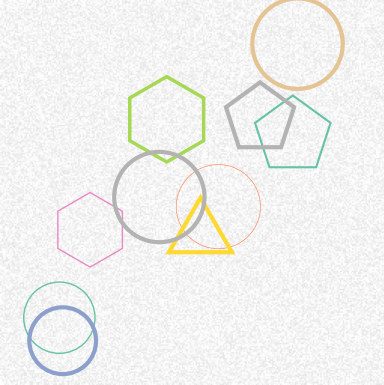[{"shape": "pentagon", "thickness": 1.5, "radius": 0.52, "center": [0.761, 0.649]}, {"shape": "circle", "thickness": 1, "radius": 0.46, "center": [0.154, 0.175]}, {"shape": "circle", "thickness": 0.5, "radius": 0.55, "center": [0.567, 0.463]}, {"shape": "circle", "thickness": 3, "radius": 0.43, "center": [0.163, 0.115]}, {"shape": "hexagon", "thickness": 1, "radius": 0.48, "center": [0.234, 0.403]}, {"shape": "hexagon", "thickness": 2.5, "radius": 0.55, "center": [0.433, 0.69]}, {"shape": "triangle", "thickness": 3, "radius": 0.47, "center": [0.521, 0.392]}, {"shape": "circle", "thickness": 3, "radius": 0.59, "center": [0.773, 0.887]}, {"shape": "circle", "thickness": 3, "radius": 0.59, "center": [0.414, 0.488]}, {"shape": "pentagon", "thickness": 3, "radius": 0.47, "center": [0.675, 0.693]}]